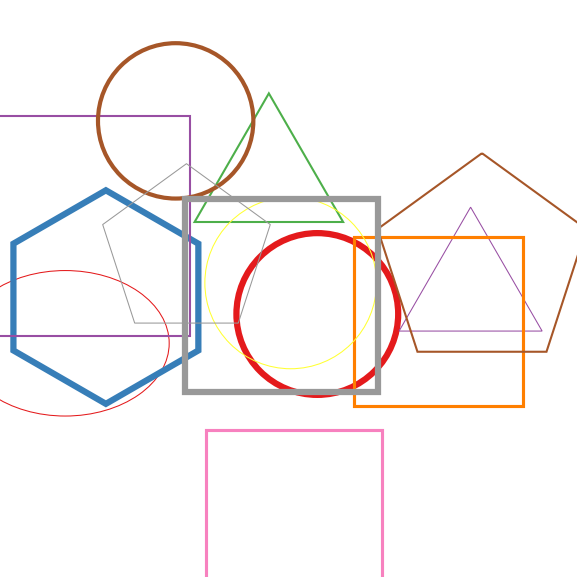[{"shape": "oval", "thickness": 0.5, "radius": 0.9, "center": [0.113, 0.405]}, {"shape": "circle", "thickness": 3, "radius": 0.7, "center": [0.549, 0.455]}, {"shape": "hexagon", "thickness": 3, "radius": 0.92, "center": [0.183, 0.485]}, {"shape": "triangle", "thickness": 1, "radius": 0.74, "center": [0.466, 0.689]}, {"shape": "triangle", "thickness": 0.5, "radius": 0.72, "center": [0.815, 0.497]}, {"shape": "square", "thickness": 1, "radius": 0.95, "center": [0.138, 0.608]}, {"shape": "square", "thickness": 1.5, "radius": 0.73, "center": [0.76, 0.442]}, {"shape": "circle", "thickness": 0.5, "radius": 0.74, "center": [0.503, 0.509]}, {"shape": "circle", "thickness": 2, "radius": 0.67, "center": [0.304, 0.79]}, {"shape": "pentagon", "thickness": 1, "radius": 0.95, "center": [0.835, 0.544]}, {"shape": "square", "thickness": 1.5, "radius": 0.76, "center": [0.509, 0.102]}, {"shape": "pentagon", "thickness": 0.5, "radius": 0.76, "center": [0.323, 0.563]}, {"shape": "square", "thickness": 3, "radius": 0.84, "center": [0.488, 0.488]}]